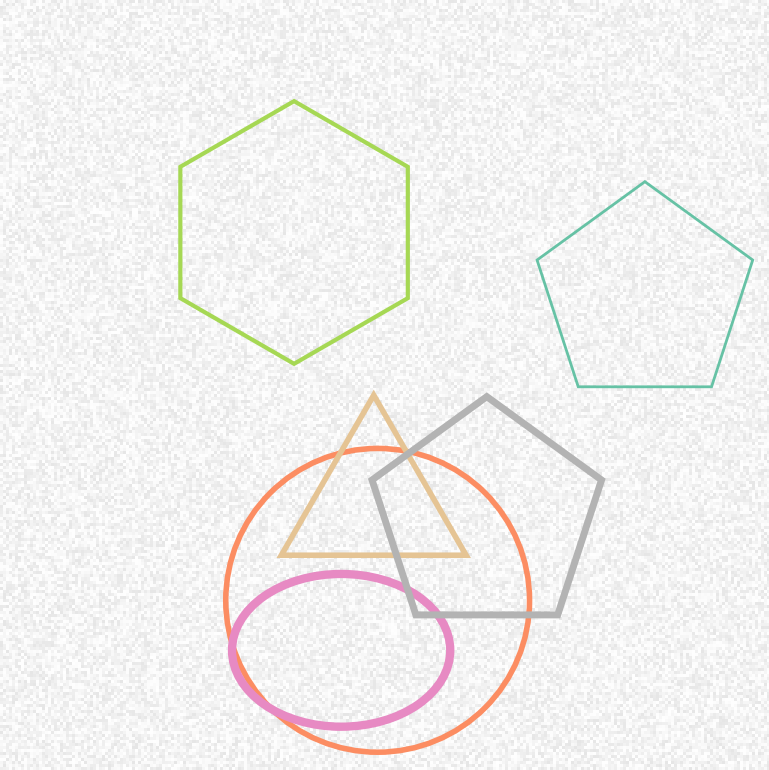[{"shape": "pentagon", "thickness": 1, "radius": 0.74, "center": [0.838, 0.617]}, {"shape": "circle", "thickness": 2, "radius": 0.99, "center": [0.49, 0.22]}, {"shape": "oval", "thickness": 3, "radius": 0.71, "center": [0.443, 0.155]}, {"shape": "hexagon", "thickness": 1.5, "radius": 0.85, "center": [0.382, 0.698]}, {"shape": "triangle", "thickness": 2, "radius": 0.69, "center": [0.485, 0.348]}, {"shape": "pentagon", "thickness": 2.5, "radius": 0.78, "center": [0.632, 0.328]}]